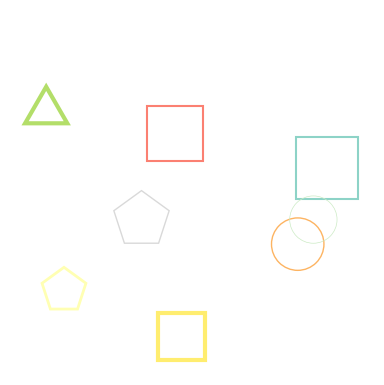[{"shape": "square", "thickness": 1.5, "radius": 0.4, "center": [0.85, 0.563]}, {"shape": "pentagon", "thickness": 2, "radius": 0.3, "center": [0.166, 0.246]}, {"shape": "square", "thickness": 1.5, "radius": 0.36, "center": [0.454, 0.653]}, {"shape": "circle", "thickness": 1, "radius": 0.34, "center": [0.773, 0.366]}, {"shape": "triangle", "thickness": 3, "radius": 0.32, "center": [0.12, 0.711]}, {"shape": "pentagon", "thickness": 1, "radius": 0.38, "center": [0.368, 0.429]}, {"shape": "circle", "thickness": 0.5, "radius": 0.31, "center": [0.814, 0.43]}, {"shape": "square", "thickness": 3, "radius": 0.3, "center": [0.471, 0.126]}]